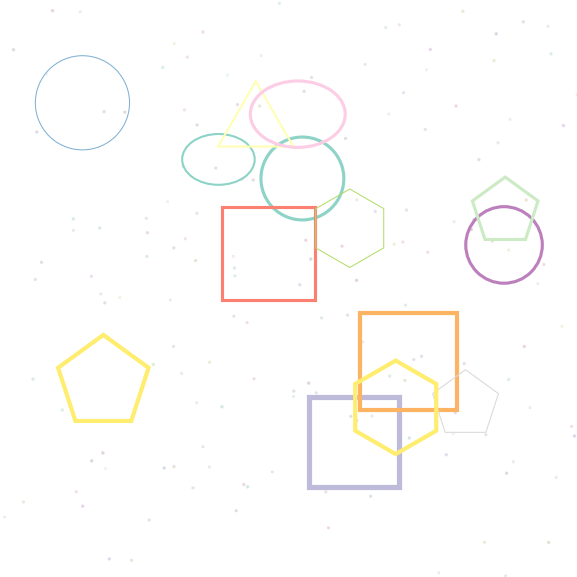[{"shape": "oval", "thickness": 1, "radius": 0.31, "center": [0.378, 0.723]}, {"shape": "circle", "thickness": 1.5, "radius": 0.36, "center": [0.524, 0.69]}, {"shape": "triangle", "thickness": 1, "radius": 0.38, "center": [0.443, 0.783]}, {"shape": "square", "thickness": 2.5, "radius": 0.39, "center": [0.613, 0.234]}, {"shape": "square", "thickness": 1.5, "radius": 0.4, "center": [0.465, 0.56]}, {"shape": "circle", "thickness": 0.5, "radius": 0.41, "center": [0.143, 0.821]}, {"shape": "square", "thickness": 2, "radius": 0.42, "center": [0.707, 0.373]}, {"shape": "hexagon", "thickness": 0.5, "radius": 0.34, "center": [0.606, 0.604]}, {"shape": "oval", "thickness": 1.5, "radius": 0.41, "center": [0.516, 0.801]}, {"shape": "pentagon", "thickness": 0.5, "radius": 0.3, "center": [0.806, 0.299]}, {"shape": "circle", "thickness": 1.5, "radius": 0.33, "center": [0.873, 0.575]}, {"shape": "pentagon", "thickness": 1.5, "radius": 0.3, "center": [0.875, 0.633]}, {"shape": "hexagon", "thickness": 2, "radius": 0.4, "center": [0.685, 0.294]}, {"shape": "pentagon", "thickness": 2, "radius": 0.41, "center": [0.179, 0.337]}]